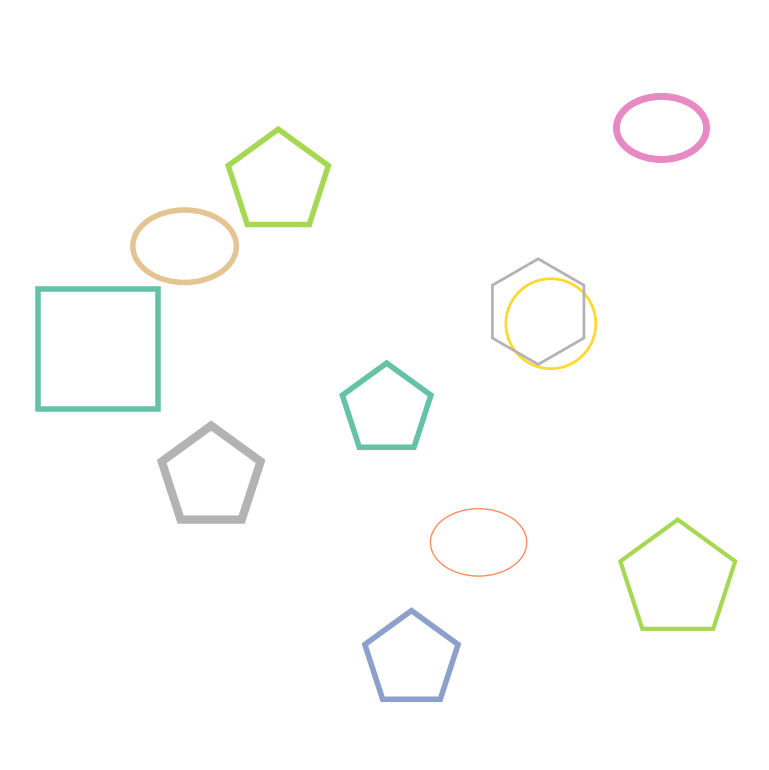[{"shape": "pentagon", "thickness": 2, "radius": 0.3, "center": [0.502, 0.468]}, {"shape": "square", "thickness": 2, "radius": 0.39, "center": [0.127, 0.547]}, {"shape": "oval", "thickness": 0.5, "radius": 0.31, "center": [0.622, 0.296]}, {"shape": "pentagon", "thickness": 2, "radius": 0.32, "center": [0.534, 0.143]}, {"shape": "oval", "thickness": 2.5, "radius": 0.29, "center": [0.859, 0.834]}, {"shape": "pentagon", "thickness": 1.5, "radius": 0.39, "center": [0.88, 0.247]}, {"shape": "pentagon", "thickness": 2, "radius": 0.34, "center": [0.361, 0.764]}, {"shape": "circle", "thickness": 1, "radius": 0.29, "center": [0.715, 0.58]}, {"shape": "oval", "thickness": 2, "radius": 0.34, "center": [0.24, 0.68]}, {"shape": "hexagon", "thickness": 1, "radius": 0.34, "center": [0.699, 0.595]}, {"shape": "pentagon", "thickness": 3, "radius": 0.34, "center": [0.274, 0.38]}]